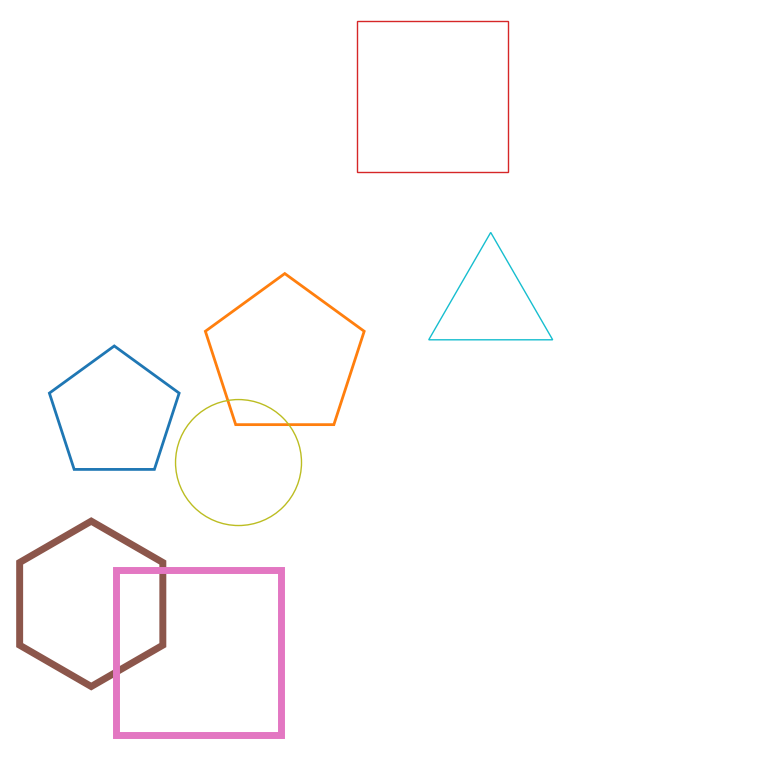[{"shape": "pentagon", "thickness": 1, "radius": 0.44, "center": [0.148, 0.462]}, {"shape": "pentagon", "thickness": 1, "radius": 0.54, "center": [0.37, 0.536]}, {"shape": "square", "thickness": 0.5, "radius": 0.49, "center": [0.562, 0.874]}, {"shape": "hexagon", "thickness": 2.5, "radius": 0.54, "center": [0.119, 0.216]}, {"shape": "square", "thickness": 2.5, "radius": 0.54, "center": [0.258, 0.153]}, {"shape": "circle", "thickness": 0.5, "radius": 0.41, "center": [0.31, 0.399]}, {"shape": "triangle", "thickness": 0.5, "radius": 0.46, "center": [0.637, 0.605]}]